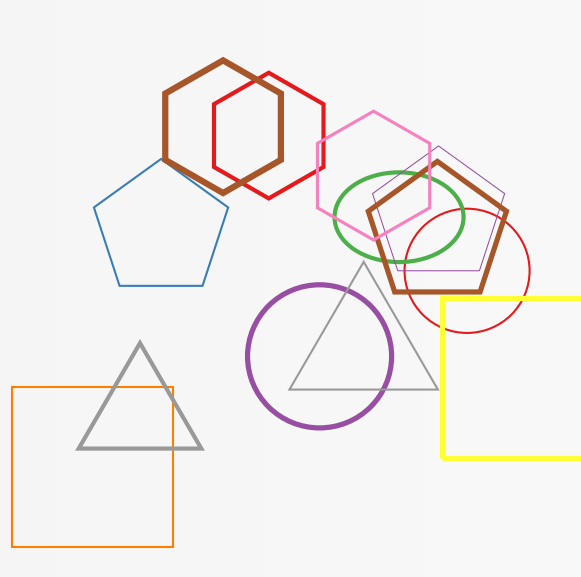[{"shape": "circle", "thickness": 1, "radius": 0.54, "center": [0.804, 0.53]}, {"shape": "hexagon", "thickness": 2, "radius": 0.54, "center": [0.462, 0.764]}, {"shape": "pentagon", "thickness": 1, "radius": 0.61, "center": [0.277, 0.602]}, {"shape": "oval", "thickness": 2, "radius": 0.55, "center": [0.687, 0.623]}, {"shape": "circle", "thickness": 2.5, "radius": 0.62, "center": [0.55, 0.382]}, {"shape": "pentagon", "thickness": 0.5, "radius": 0.6, "center": [0.755, 0.627]}, {"shape": "square", "thickness": 1, "radius": 0.69, "center": [0.159, 0.191]}, {"shape": "square", "thickness": 2.5, "radius": 0.7, "center": [0.899, 0.344]}, {"shape": "hexagon", "thickness": 3, "radius": 0.57, "center": [0.384, 0.78]}, {"shape": "pentagon", "thickness": 2.5, "radius": 0.62, "center": [0.752, 0.595]}, {"shape": "hexagon", "thickness": 1.5, "radius": 0.56, "center": [0.643, 0.695]}, {"shape": "triangle", "thickness": 2, "radius": 0.61, "center": [0.241, 0.283]}, {"shape": "triangle", "thickness": 1, "radius": 0.74, "center": [0.626, 0.398]}]